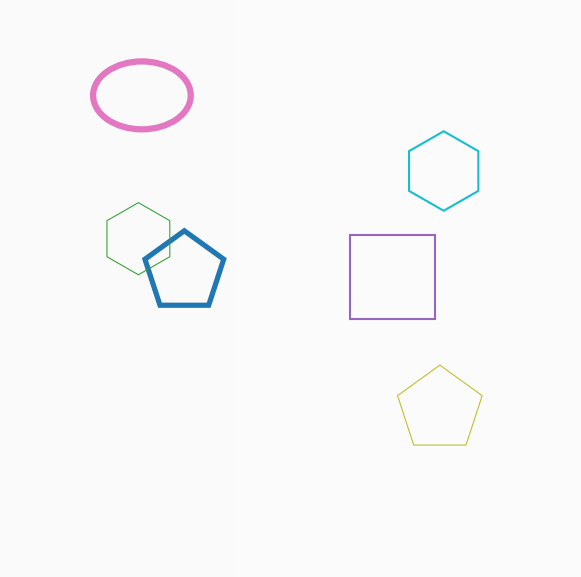[{"shape": "pentagon", "thickness": 2.5, "radius": 0.36, "center": [0.317, 0.528]}, {"shape": "hexagon", "thickness": 0.5, "radius": 0.31, "center": [0.238, 0.586]}, {"shape": "square", "thickness": 1, "radius": 0.36, "center": [0.675, 0.519]}, {"shape": "oval", "thickness": 3, "radius": 0.42, "center": [0.244, 0.834]}, {"shape": "pentagon", "thickness": 0.5, "radius": 0.38, "center": [0.757, 0.29]}, {"shape": "hexagon", "thickness": 1, "radius": 0.34, "center": [0.763, 0.703]}]